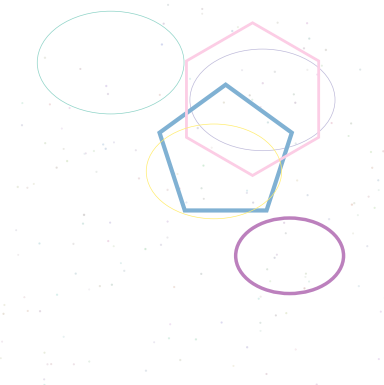[{"shape": "oval", "thickness": 0.5, "radius": 0.95, "center": [0.287, 0.837]}, {"shape": "oval", "thickness": 0.5, "radius": 0.94, "center": [0.682, 0.741]}, {"shape": "pentagon", "thickness": 3, "radius": 0.9, "center": [0.586, 0.599]}, {"shape": "hexagon", "thickness": 2, "radius": 0.99, "center": [0.656, 0.742]}, {"shape": "oval", "thickness": 2.5, "radius": 0.7, "center": [0.752, 0.336]}, {"shape": "oval", "thickness": 0.5, "radius": 0.88, "center": [0.556, 0.555]}]